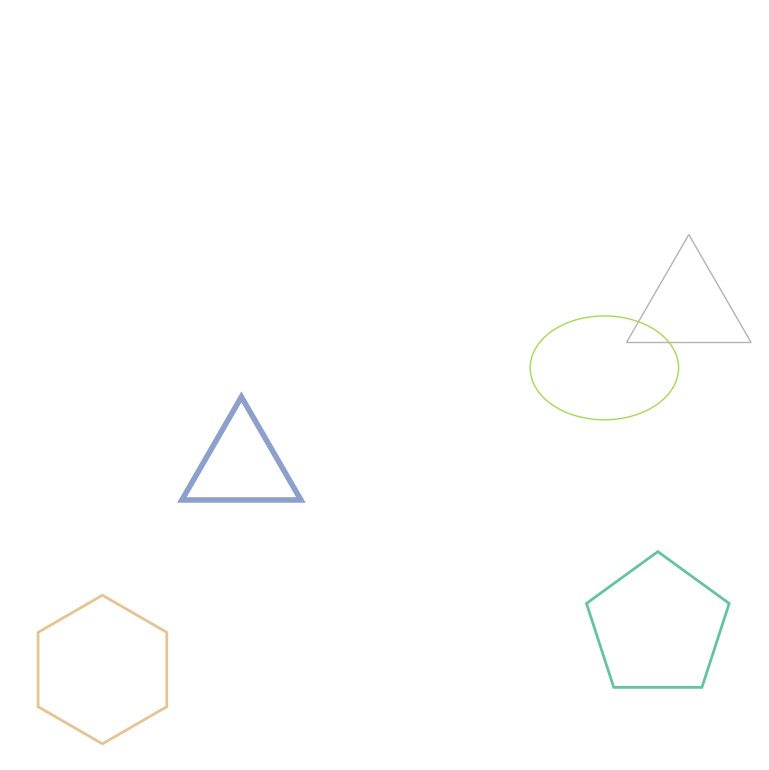[{"shape": "pentagon", "thickness": 1, "radius": 0.49, "center": [0.854, 0.186]}, {"shape": "triangle", "thickness": 2, "radius": 0.45, "center": [0.314, 0.395]}, {"shape": "oval", "thickness": 0.5, "radius": 0.48, "center": [0.785, 0.522]}, {"shape": "hexagon", "thickness": 1, "radius": 0.48, "center": [0.133, 0.13]}, {"shape": "triangle", "thickness": 0.5, "radius": 0.47, "center": [0.895, 0.602]}]